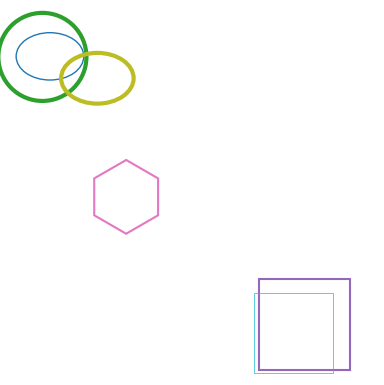[{"shape": "oval", "thickness": 1, "radius": 0.44, "center": [0.13, 0.854]}, {"shape": "circle", "thickness": 3, "radius": 0.57, "center": [0.11, 0.852]}, {"shape": "square", "thickness": 1.5, "radius": 0.59, "center": [0.791, 0.156]}, {"shape": "hexagon", "thickness": 1.5, "radius": 0.48, "center": [0.328, 0.489]}, {"shape": "oval", "thickness": 3, "radius": 0.47, "center": [0.253, 0.797]}, {"shape": "square", "thickness": 0.5, "radius": 0.52, "center": [0.762, 0.135]}]